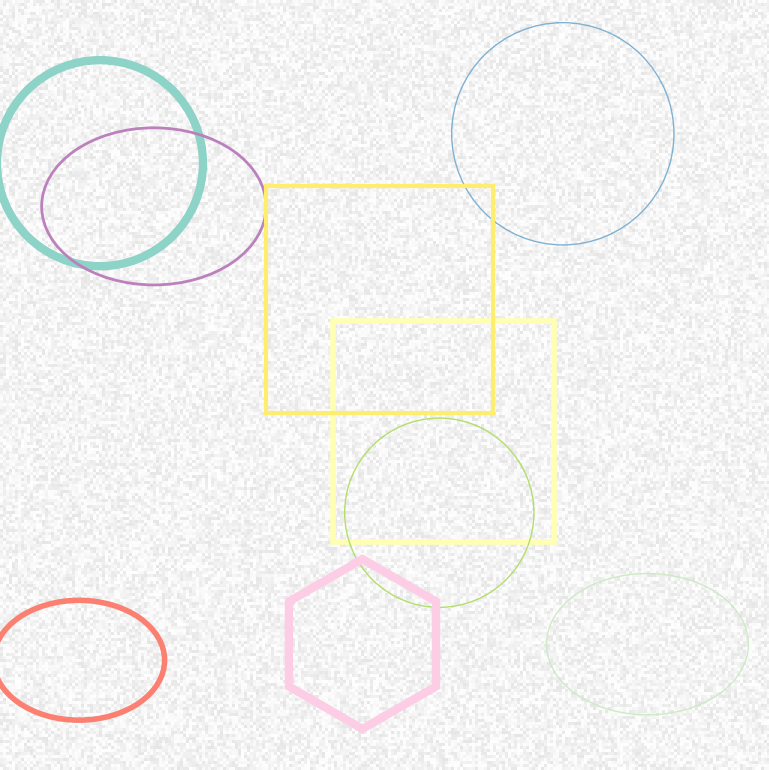[{"shape": "circle", "thickness": 3, "radius": 0.67, "center": [0.13, 0.788]}, {"shape": "square", "thickness": 2, "radius": 0.72, "center": [0.576, 0.44]}, {"shape": "oval", "thickness": 2, "radius": 0.56, "center": [0.103, 0.143]}, {"shape": "circle", "thickness": 0.5, "radius": 0.72, "center": [0.731, 0.826]}, {"shape": "circle", "thickness": 0.5, "radius": 0.61, "center": [0.57, 0.334]}, {"shape": "hexagon", "thickness": 3, "radius": 0.55, "center": [0.471, 0.164]}, {"shape": "oval", "thickness": 1, "radius": 0.73, "center": [0.2, 0.732]}, {"shape": "oval", "thickness": 0.5, "radius": 0.66, "center": [0.841, 0.163]}, {"shape": "square", "thickness": 1.5, "radius": 0.74, "center": [0.492, 0.611]}]